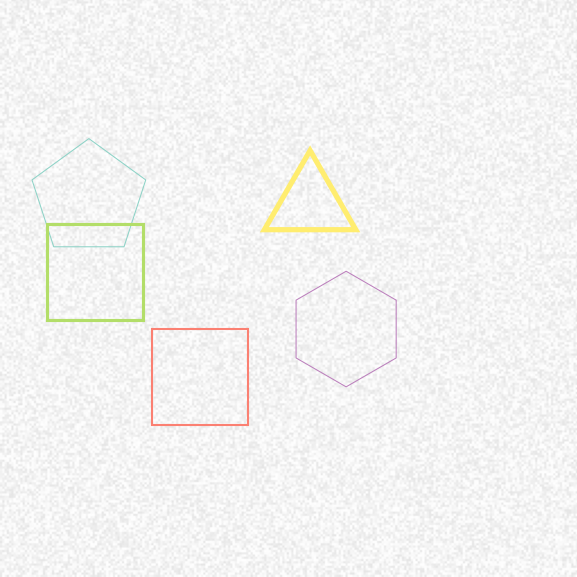[{"shape": "pentagon", "thickness": 0.5, "radius": 0.52, "center": [0.154, 0.656]}, {"shape": "square", "thickness": 1, "radius": 0.42, "center": [0.347, 0.347]}, {"shape": "square", "thickness": 1.5, "radius": 0.42, "center": [0.165, 0.528]}, {"shape": "hexagon", "thickness": 0.5, "radius": 0.5, "center": [0.599, 0.429]}, {"shape": "triangle", "thickness": 2.5, "radius": 0.46, "center": [0.537, 0.647]}]